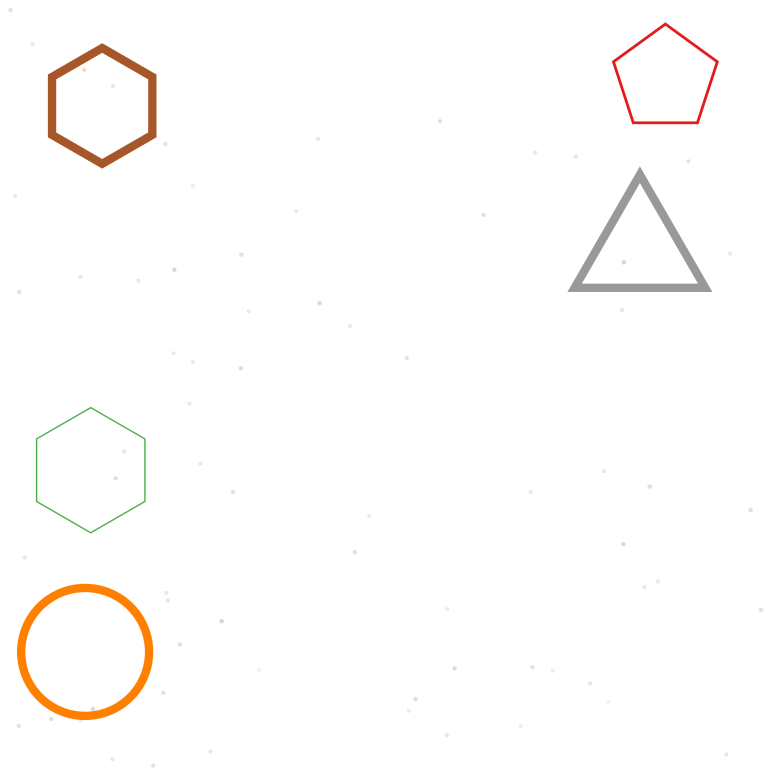[{"shape": "pentagon", "thickness": 1, "radius": 0.35, "center": [0.864, 0.898]}, {"shape": "hexagon", "thickness": 0.5, "radius": 0.41, "center": [0.118, 0.389]}, {"shape": "circle", "thickness": 3, "radius": 0.42, "center": [0.111, 0.153]}, {"shape": "hexagon", "thickness": 3, "radius": 0.38, "center": [0.133, 0.862]}, {"shape": "triangle", "thickness": 3, "radius": 0.49, "center": [0.831, 0.675]}]